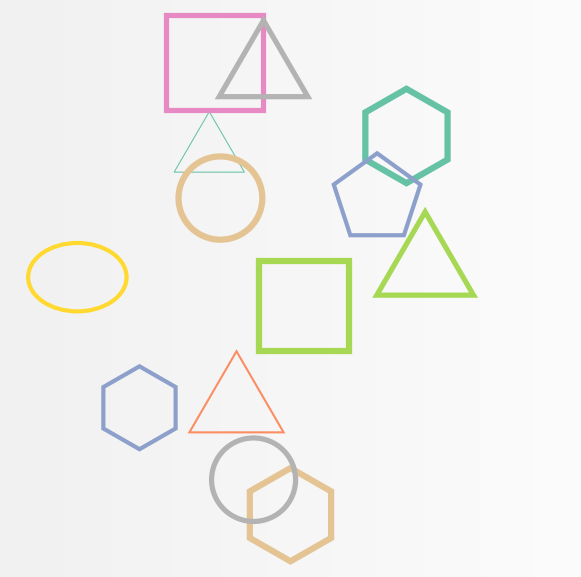[{"shape": "hexagon", "thickness": 3, "radius": 0.41, "center": [0.699, 0.764]}, {"shape": "triangle", "thickness": 0.5, "radius": 0.35, "center": [0.36, 0.736]}, {"shape": "triangle", "thickness": 1, "radius": 0.47, "center": [0.407, 0.297]}, {"shape": "hexagon", "thickness": 2, "radius": 0.36, "center": [0.24, 0.293]}, {"shape": "pentagon", "thickness": 2, "radius": 0.39, "center": [0.649, 0.655]}, {"shape": "square", "thickness": 2.5, "radius": 0.41, "center": [0.369, 0.891]}, {"shape": "square", "thickness": 3, "radius": 0.39, "center": [0.522, 0.469]}, {"shape": "triangle", "thickness": 2.5, "radius": 0.48, "center": [0.731, 0.536]}, {"shape": "oval", "thickness": 2, "radius": 0.42, "center": [0.133, 0.519]}, {"shape": "circle", "thickness": 3, "radius": 0.36, "center": [0.379, 0.656]}, {"shape": "hexagon", "thickness": 3, "radius": 0.4, "center": [0.5, 0.108]}, {"shape": "triangle", "thickness": 2.5, "radius": 0.44, "center": [0.453, 0.876]}, {"shape": "circle", "thickness": 2.5, "radius": 0.36, "center": [0.436, 0.168]}]